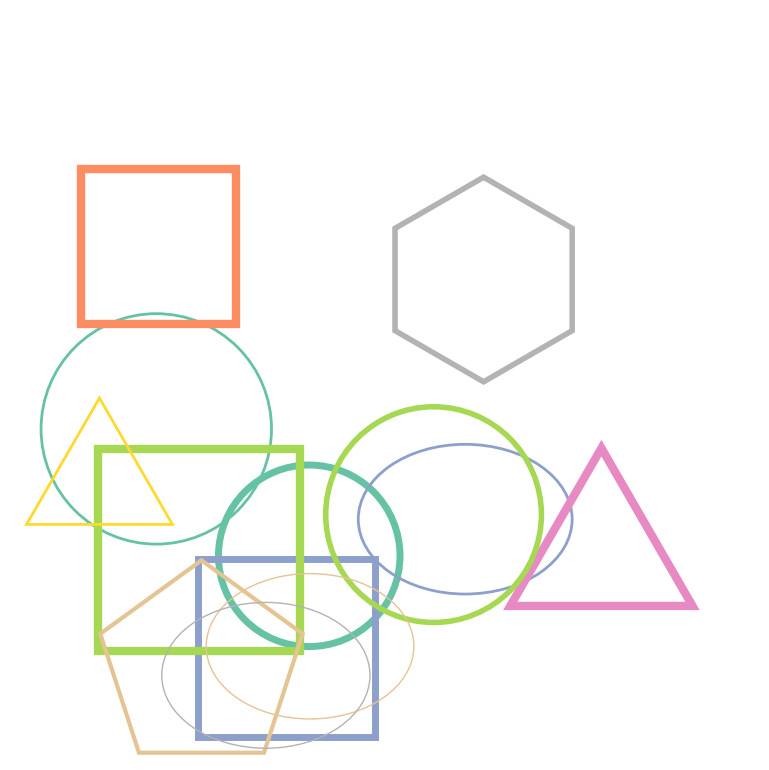[{"shape": "circle", "thickness": 1, "radius": 0.75, "center": [0.203, 0.443]}, {"shape": "circle", "thickness": 2.5, "radius": 0.59, "center": [0.402, 0.278]}, {"shape": "square", "thickness": 3, "radius": 0.5, "center": [0.206, 0.68]}, {"shape": "oval", "thickness": 1, "radius": 0.69, "center": [0.604, 0.326]}, {"shape": "square", "thickness": 2.5, "radius": 0.58, "center": [0.372, 0.158]}, {"shape": "triangle", "thickness": 3, "radius": 0.68, "center": [0.781, 0.281]}, {"shape": "square", "thickness": 3, "radius": 0.66, "center": [0.258, 0.286]}, {"shape": "circle", "thickness": 2, "radius": 0.7, "center": [0.563, 0.332]}, {"shape": "triangle", "thickness": 1, "radius": 0.55, "center": [0.129, 0.374]}, {"shape": "oval", "thickness": 0.5, "radius": 0.67, "center": [0.403, 0.161]}, {"shape": "pentagon", "thickness": 1.5, "radius": 0.69, "center": [0.262, 0.134]}, {"shape": "hexagon", "thickness": 2, "radius": 0.66, "center": [0.628, 0.637]}, {"shape": "oval", "thickness": 0.5, "radius": 0.68, "center": [0.345, 0.123]}]